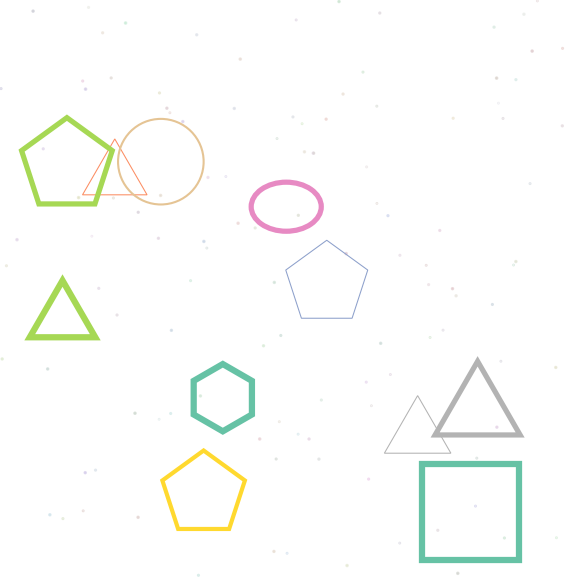[{"shape": "square", "thickness": 3, "radius": 0.42, "center": [0.815, 0.113]}, {"shape": "hexagon", "thickness": 3, "radius": 0.29, "center": [0.386, 0.311]}, {"shape": "triangle", "thickness": 0.5, "radius": 0.32, "center": [0.199, 0.694]}, {"shape": "pentagon", "thickness": 0.5, "radius": 0.37, "center": [0.566, 0.508]}, {"shape": "oval", "thickness": 2.5, "radius": 0.3, "center": [0.496, 0.641]}, {"shape": "triangle", "thickness": 3, "radius": 0.33, "center": [0.108, 0.448]}, {"shape": "pentagon", "thickness": 2.5, "radius": 0.41, "center": [0.116, 0.713]}, {"shape": "pentagon", "thickness": 2, "radius": 0.38, "center": [0.353, 0.144]}, {"shape": "circle", "thickness": 1, "radius": 0.37, "center": [0.279, 0.719]}, {"shape": "triangle", "thickness": 2.5, "radius": 0.43, "center": [0.827, 0.288]}, {"shape": "triangle", "thickness": 0.5, "radius": 0.33, "center": [0.723, 0.248]}]